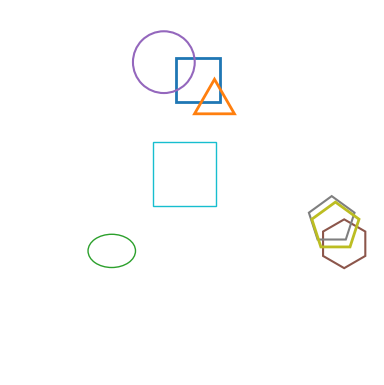[{"shape": "square", "thickness": 2, "radius": 0.29, "center": [0.515, 0.792]}, {"shape": "triangle", "thickness": 2, "radius": 0.3, "center": [0.557, 0.734]}, {"shape": "oval", "thickness": 1, "radius": 0.31, "center": [0.29, 0.348]}, {"shape": "circle", "thickness": 1.5, "radius": 0.4, "center": [0.426, 0.839]}, {"shape": "hexagon", "thickness": 1.5, "radius": 0.32, "center": [0.894, 0.367]}, {"shape": "pentagon", "thickness": 1.5, "radius": 0.31, "center": [0.862, 0.428]}, {"shape": "pentagon", "thickness": 2, "radius": 0.32, "center": [0.871, 0.411]}, {"shape": "square", "thickness": 1, "radius": 0.41, "center": [0.479, 0.548]}]